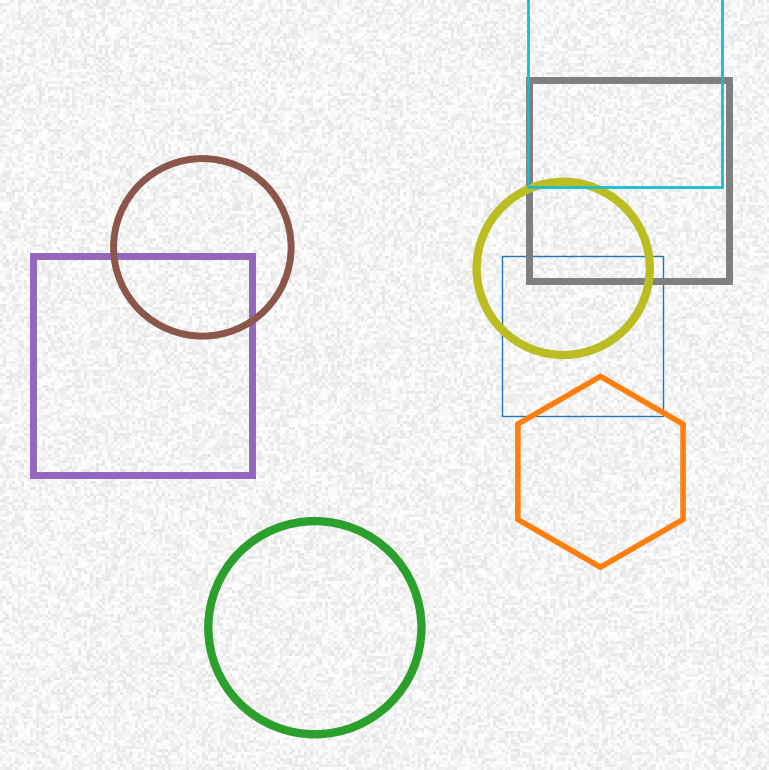[{"shape": "square", "thickness": 0.5, "radius": 0.52, "center": [0.757, 0.564]}, {"shape": "hexagon", "thickness": 2, "radius": 0.62, "center": [0.78, 0.387]}, {"shape": "circle", "thickness": 3, "radius": 0.69, "center": [0.409, 0.185]}, {"shape": "square", "thickness": 2.5, "radius": 0.71, "center": [0.185, 0.525]}, {"shape": "circle", "thickness": 2.5, "radius": 0.58, "center": [0.263, 0.679]}, {"shape": "square", "thickness": 2.5, "radius": 0.65, "center": [0.817, 0.766]}, {"shape": "circle", "thickness": 3, "radius": 0.56, "center": [0.731, 0.651]}, {"shape": "square", "thickness": 1, "radius": 0.63, "center": [0.812, 0.883]}]